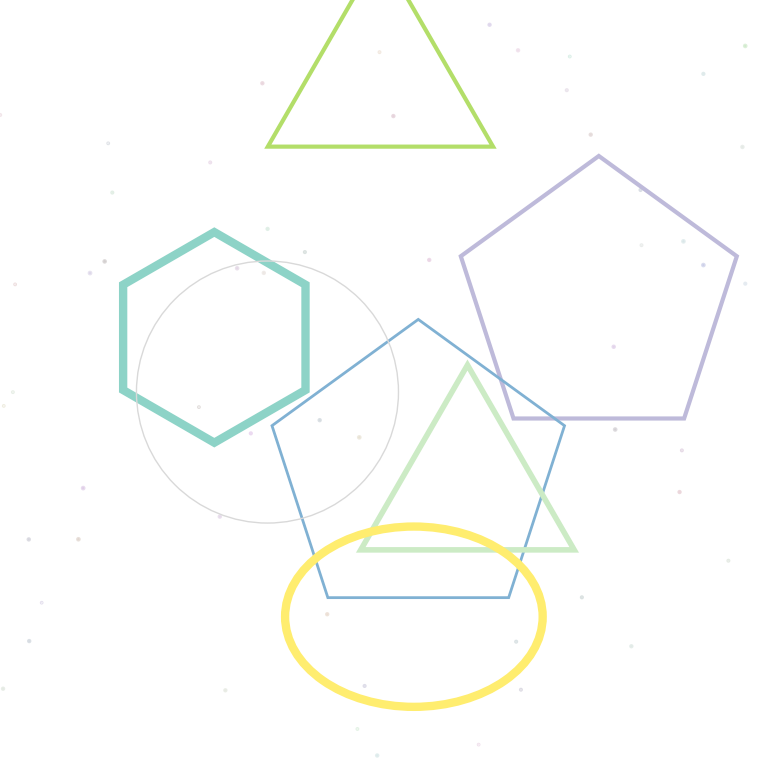[{"shape": "hexagon", "thickness": 3, "radius": 0.68, "center": [0.278, 0.562]}, {"shape": "pentagon", "thickness": 1.5, "radius": 0.94, "center": [0.778, 0.609]}, {"shape": "pentagon", "thickness": 1, "radius": 1.0, "center": [0.543, 0.385]}, {"shape": "triangle", "thickness": 1.5, "radius": 0.84, "center": [0.494, 0.894]}, {"shape": "circle", "thickness": 0.5, "radius": 0.85, "center": [0.347, 0.491]}, {"shape": "triangle", "thickness": 2, "radius": 0.8, "center": [0.607, 0.366]}, {"shape": "oval", "thickness": 3, "radius": 0.84, "center": [0.538, 0.199]}]